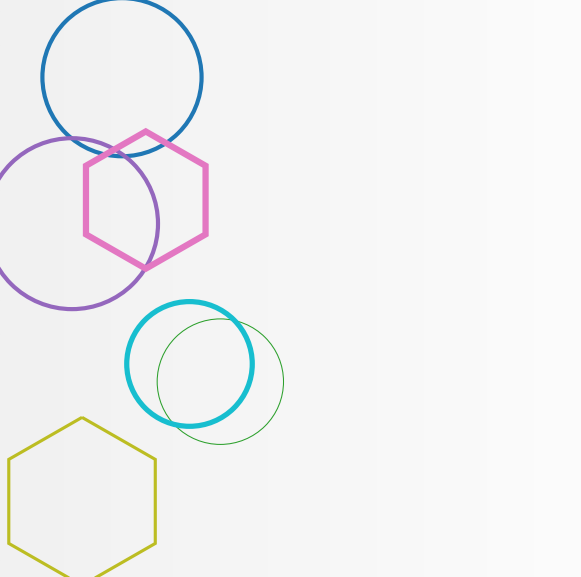[{"shape": "circle", "thickness": 2, "radius": 0.68, "center": [0.21, 0.865]}, {"shape": "circle", "thickness": 0.5, "radius": 0.54, "center": [0.379, 0.338]}, {"shape": "circle", "thickness": 2, "radius": 0.74, "center": [0.124, 0.612]}, {"shape": "hexagon", "thickness": 3, "radius": 0.59, "center": [0.251, 0.653]}, {"shape": "hexagon", "thickness": 1.5, "radius": 0.73, "center": [0.141, 0.131]}, {"shape": "circle", "thickness": 2.5, "radius": 0.54, "center": [0.326, 0.369]}]